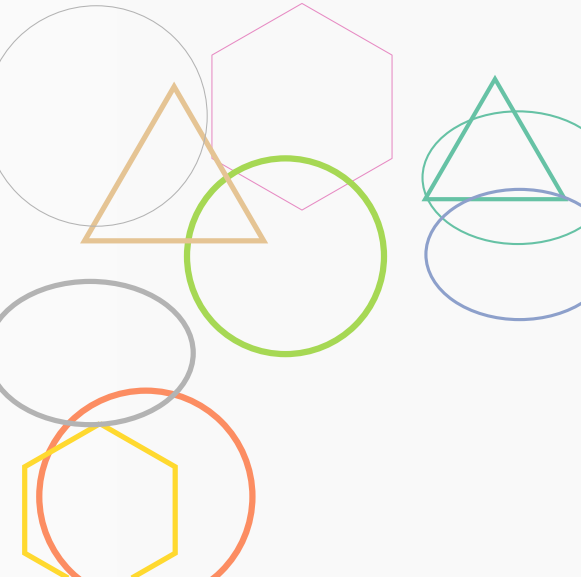[{"shape": "triangle", "thickness": 2, "radius": 0.69, "center": [0.852, 0.724]}, {"shape": "oval", "thickness": 1, "radius": 0.82, "center": [0.891, 0.691]}, {"shape": "circle", "thickness": 3, "radius": 0.92, "center": [0.251, 0.139]}, {"shape": "oval", "thickness": 1.5, "radius": 0.81, "center": [0.894, 0.558]}, {"shape": "hexagon", "thickness": 0.5, "radius": 0.89, "center": [0.52, 0.814]}, {"shape": "circle", "thickness": 3, "radius": 0.85, "center": [0.491, 0.555]}, {"shape": "hexagon", "thickness": 2.5, "radius": 0.75, "center": [0.172, 0.116]}, {"shape": "triangle", "thickness": 2.5, "radius": 0.89, "center": [0.3, 0.671]}, {"shape": "oval", "thickness": 2.5, "radius": 0.89, "center": [0.155, 0.388]}, {"shape": "circle", "thickness": 0.5, "radius": 0.95, "center": [0.166, 0.798]}]